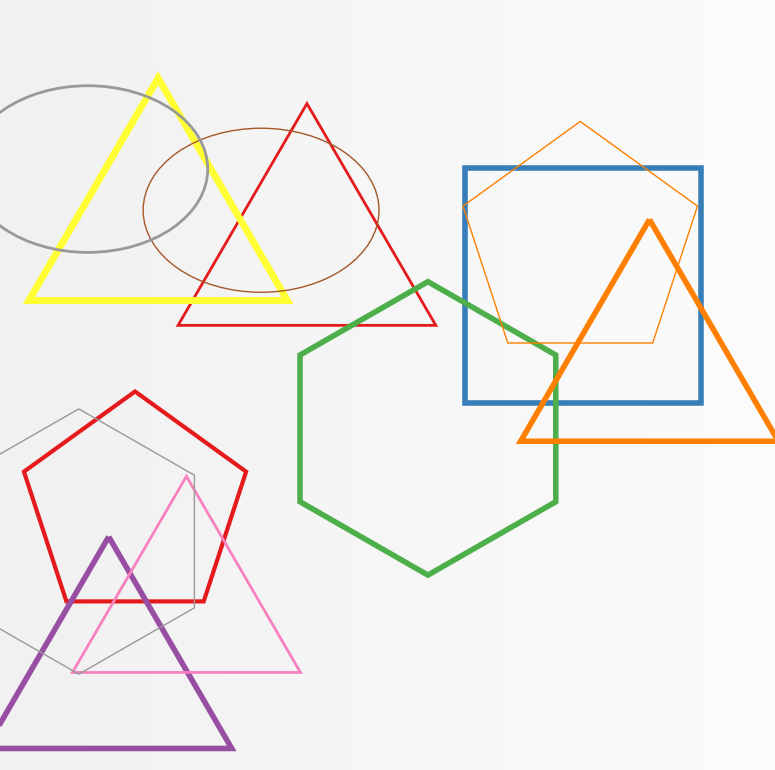[{"shape": "pentagon", "thickness": 1.5, "radius": 0.75, "center": [0.174, 0.341]}, {"shape": "triangle", "thickness": 1, "radius": 0.96, "center": [0.396, 0.673]}, {"shape": "square", "thickness": 2, "radius": 0.76, "center": [0.752, 0.63]}, {"shape": "hexagon", "thickness": 2, "radius": 0.95, "center": [0.552, 0.444]}, {"shape": "triangle", "thickness": 2, "radius": 0.92, "center": [0.14, 0.12]}, {"shape": "triangle", "thickness": 2, "radius": 0.96, "center": [0.838, 0.523]}, {"shape": "pentagon", "thickness": 0.5, "radius": 0.8, "center": [0.749, 0.683]}, {"shape": "triangle", "thickness": 2.5, "radius": 0.96, "center": [0.204, 0.706]}, {"shape": "oval", "thickness": 0.5, "radius": 0.76, "center": [0.337, 0.727]}, {"shape": "triangle", "thickness": 1, "radius": 0.85, "center": [0.241, 0.212]}, {"shape": "hexagon", "thickness": 0.5, "radius": 0.86, "center": [0.102, 0.297]}, {"shape": "oval", "thickness": 1, "radius": 0.77, "center": [0.113, 0.78]}]